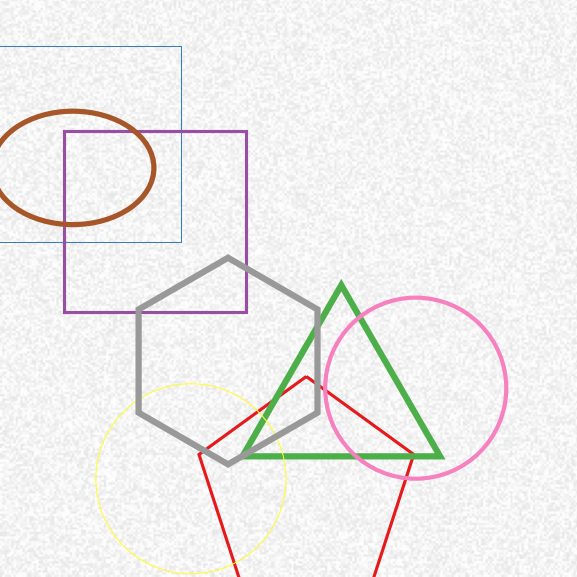[{"shape": "pentagon", "thickness": 1.5, "radius": 0.98, "center": [0.53, 0.152]}, {"shape": "square", "thickness": 0.5, "radius": 0.85, "center": [0.143, 0.75]}, {"shape": "triangle", "thickness": 3, "radius": 0.99, "center": [0.591, 0.308]}, {"shape": "square", "thickness": 1.5, "radius": 0.79, "center": [0.268, 0.615]}, {"shape": "circle", "thickness": 0.5, "radius": 0.82, "center": [0.331, 0.17]}, {"shape": "oval", "thickness": 2.5, "radius": 0.7, "center": [0.126, 0.708]}, {"shape": "circle", "thickness": 2, "radius": 0.78, "center": [0.72, 0.327]}, {"shape": "hexagon", "thickness": 3, "radius": 0.89, "center": [0.395, 0.374]}]